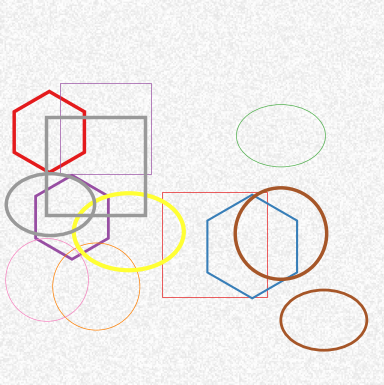[{"shape": "hexagon", "thickness": 2.5, "radius": 0.53, "center": [0.128, 0.657]}, {"shape": "square", "thickness": 0.5, "radius": 0.68, "center": [0.557, 0.365]}, {"shape": "hexagon", "thickness": 1.5, "radius": 0.67, "center": [0.655, 0.36]}, {"shape": "oval", "thickness": 0.5, "radius": 0.58, "center": [0.73, 0.647]}, {"shape": "hexagon", "thickness": 2, "radius": 0.55, "center": [0.187, 0.436]}, {"shape": "square", "thickness": 0.5, "radius": 0.59, "center": [0.275, 0.667]}, {"shape": "circle", "thickness": 0.5, "radius": 0.57, "center": [0.25, 0.256]}, {"shape": "oval", "thickness": 3, "radius": 0.71, "center": [0.335, 0.398]}, {"shape": "oval", "thickness": 2, "radius": 0.56, "center": [0.841, 0.169]}, {"shape": "circle", "thickness": 2.5, "radius": 0.59, "center": [0.73, 0.393]}, {"shape": "circle", "thickness": 0.5, "radius": 0.54, "center": [0.122, 0.273]}, {"shape": "square", "thickness": 2.5, "radius": 0.64, "center": [0.248, 0.57]}, {"shape": "oval", "thickness": 2.5, "radius": 0.57, "center": [0.131, 0.469]}]